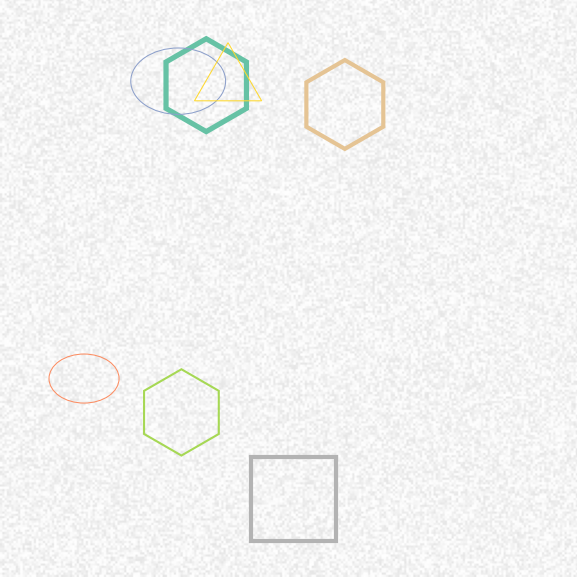[{"shape": "hexagon", "thickness": 2.5, "radius": 0.4, "center": [0.357, 0.852]}, {"shape": "oval", "thickness": 0.5, "radius": 0.3, "center": [0.146, 0.344]}, {"shape": "oval", "thickness": 0.5, "radius": 0.41, "center": [0.309, 0.859]}, {"shape": "hexagon", "thickness": 1, "radius": 0.37, "center": [0.314, 0.285]}, {"shape": "triangle", "thickness": 0.5, "radius": 0.34, "center": [0.395, 0.858]}, {"shape": "hexagon", "thickness": 2, "radius": 0.38, "center": [0.597, 0.818]}, {"shape": "square", "thickness": 2, "radius": 0.37, "center": [0.508, 0.135]}]